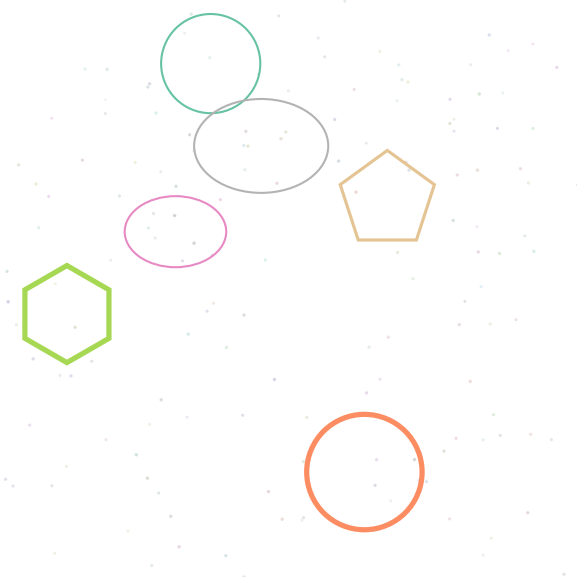[{"shape": "circle", "thickness": 1, "radius": 0.43, "center": [0.365, 0.889]}, {"shape": "circle", "thickness": 2.5, "radius": 0.5, "center": [0.631, 0.182]}, {"shape": "oval", "thickness": 1, "radius": 0.44, "center": [0.304, 0.598]}, {"shape": "hexagon", "thickness": 2.5, "radius": 0.42, "center": [0.116, 0.455]}, {"shape": "pentagon", "thickness": 1.5, "radius": 0.43, "center": [0.671, 0.653]}, {"shape": "oval", "thickness": 1, "radius": 0.58, "center": [0.452, 0.746]}]